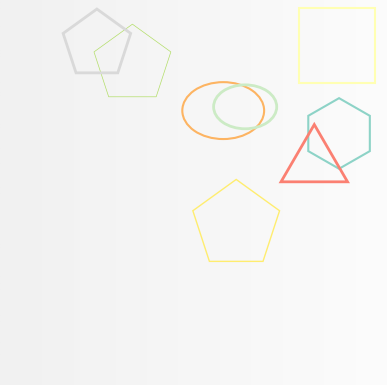[{"shape": "hexagon", "thickness": 1.5, "radius": 0.46, "center": [0.875, 0.653]}, {"shape": "square", "thickness": 1.5, "radius": 0.49, "center": [0.87, 0.881]}, {"shape": "triangle", "thickness": 2, "radius": 0.5, "center": [0.811, 0.577]}, {"shape": "oval", "thickness": 1.5, "radius": 0.53, "center": [0.576, 0.713]}, {"shape": "pentagon", "thickness": 0.5, "radius": 0.52, "center": [0.342, 0.833]}, {"shape": "pentagon", "thickness": 2, "radius": 0.46, "center": [0.25, 0.885]}, {"shape": "oval", "thickness": 2, "radius": 0.41, "center": [0.633, 0.723]}, {"shape": "pentagon", "thickness": 1, "radius": 0.59, "center": [0.61, 0.416]}]